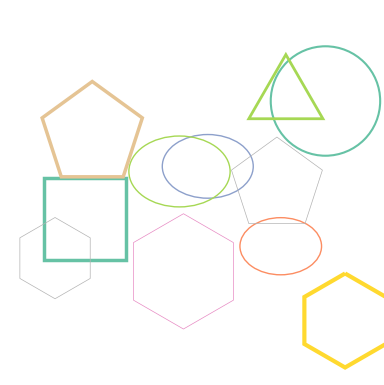[{"shape": "square", "thickness": 2.5, "radius": 0.53, "center": [0.222, 0.432]}, {"shape": "circle", "thickness": 1.5, "radius": 0.71, "center": [0.845, 0.738]}, {"shape": "oval", "thickness": 1, "radius": 0.53, "center": [0.729, 0.36]}, {"shape": "oval", "thickness": 1, "radius": 0.59, "center": [0.54, 0.568]}, {"shape": "hexagon", "thickness": 0.5, "radius": 0.75, "center": [0.476, 0.295]}, {"shape": "oval", "thickness": 1, "radius": 0.66, "center": [0.466, 0.555]}, {"shape": "triangle", "thickness": 2, "radius": 0.56, "center": [0.742, 0.747]}, {"shape": "hexagon", "thickness": 3, "radius": 0.61, "center": [0.896, 0.168]}, {"shape": "pentagon", "thickness": 2.5, "radius": 0.68, "center": [0.24, 0.651]}, {"shape": "hexagon", "thickness": 0.5, "radius": 0.53, "center": [0.143, 0.33]}, {"shape": "pentagon", "thickness": 0.5, "radius": 0.62, "center": [0.719, 0.52]}]